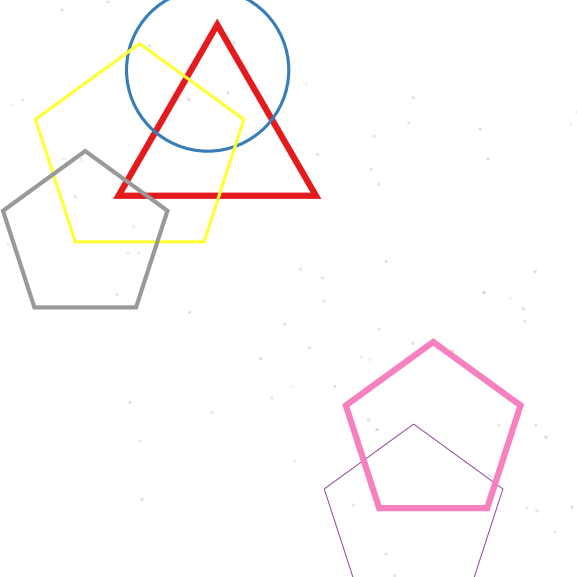[{"shape": "triangle", "thickness": 3, "radius": 0.99, "center": [0.376, 0.759]}, {"shape": "circle", "thickness": 1.5, "radius": 0.7, "center": [0.36, 0.878]}, {"shape": "pentagon", "thickness": 0.5, "radius": 0.81, "center": [0.716, 0.102]}, {"shape": "pentagon", "thickness": 1.5, "radius": 0.95, "center": [0.242, 0.734]}, {"shape": "pentagon", "thickness": 3, "radius": 0.8, "center": [0.75, 0.248]}, {"shape": "pentagon", "thickness": 2, "radius": 0.75, "center": [0.148, 0.588]}]